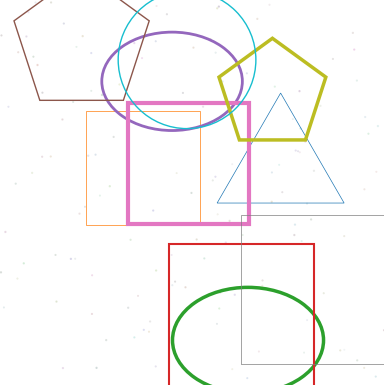[{"shape": "triangle", "thickness": 0.5, "radius": 0.95, "center": [0.729, 0.568]}, {"shape": "square", "thickness": 0.5, "radius": 0.74, "center": [0.372, 0.563]}, {"shape": "oval", "thickness": 2.5, "radius": 0.98, "center": [0.644, 0.116]}, {"shape": "square", "thickness": 1.5, "radius": 0.94, "center": [0.627, 0.178]}, {"shape": "oval", "thickness": 2, "radius": 0.91, "center": [0.447, 0.789]}, {"shape": "pentagon", "thickness": 1, "radius": 0.92, "center": [0.212, 0.889]}, {"shape": "square", "thickness": 3, "radius": 0.79, "center": [0.49, 0.576]}, {"shape": "square", "thickness": 0.5, "radius": 0.97, "center": [0.819, 0.247]}, {"shape": "pentagon", "thickness": 2.5, "radius": 0.73, "center": [0.708, 0.755]}, {"shape": "circle", "thickness": 1, "radius": 0.89, "center": [0.486, 0.845]}]